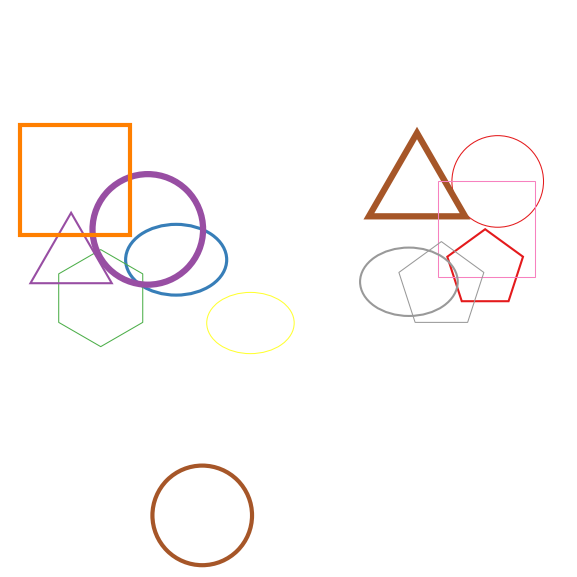[{"shape": "pentagon", "thickness": 1, "radius": 0.34, "center": [0.84, 0.533]}, {"shape": "circle", "thickness": 0.5, "radius": 0.4, "center": [0.862, 0.685]}, {"shape": "oval", "thickness": 1.5, "radius": 0.44, "center": [0.305, 0.549]}, {"shape": "hexagon", "thickness": 0.5, "radius": 0.42, "center": [0.174, 0.483]}, {"shape": "triangle", "thickness": 1, "radius": 0.41, "center": [0.123, 0.549]}, {"shape": "circle", "thickness": 3, "radius": 0.48, "center": [0.256, 0.602]}, {"shape": "square", "thickness": 2, "radius": 0.47, "center": [0.13, 0.687]}, {"shape": "oval", "thickness": 0.5, "radius": 0.38, "center": [0.434, 0.44]}, {"shape": "circle", "thickness": 2, "radius": 0.43, "center": [0.35, 0.107]}, {"shape": "triangle", "thickness": 3, "radius": 0.48, "center": [0.722, 0.673]}, {"shape": "square", "thickness": 0.5, "radius": 0.42, "center": [0.842, 0.602]}, {"shape": "pentagon", "thickness": 0.5, "radius": 0.39, "center": [0.764, 0.503]}, {"shape": "oval", "thickness": 1, "radius": 0.42, "center": [0.708, 0.511]}]